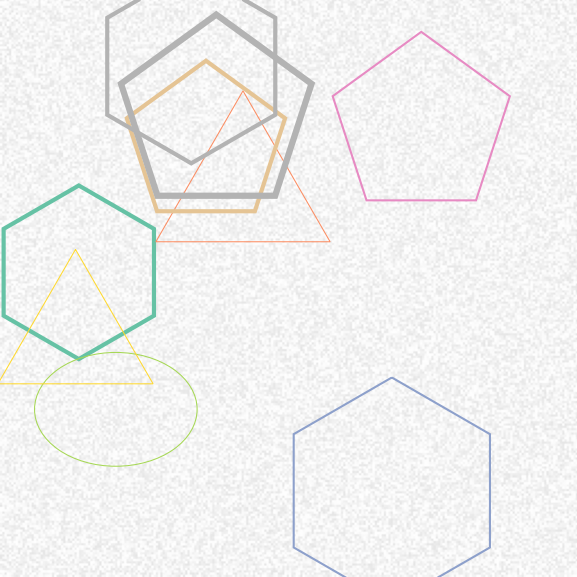[{"shape": "hexagon", "thickness": 2, "radius": 0.75, "center": [0.136, 0.528]}, {"shape": "triangle", "thickness": 0.5, "radius": 0.87, "center": [0.421, 0.668]}, {"shape": "hexagon", "thickness": 1, "radius": 0.98, "center": [0.678, 0.149]}, {"shape": "pentagon", "thickness": 1, "radius": 0.81, "center": [0.729, 0.783]}, {"shape": "oval", "thickness": 0.5, "radius": 0.7, "center": [0.201, 0.29]}, {"shape": "triangle", "thickness": 0.5, "radius": 0.78, "center": [0.131, 0.412]}, {"shape": "pentagon", "thickness": 2, "radius": 0.72, "center": [0.357, 0.75]}, {"shape": "hexagon", "thickness": 2, "radius": 0.84, "center": [0.331, 0.884]}, {"shape": "pentagon", "thickness": 3, "radius": 0.87, "center": [0.374, 0.8]}]